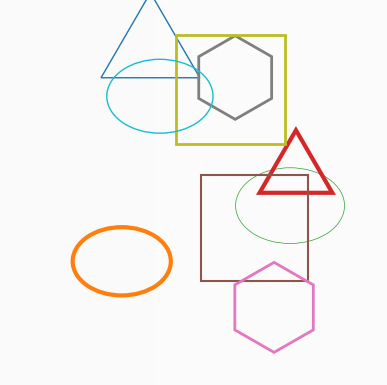[{"shape": "triangle", "thickness": 1, "radius": 0.74, "center": [0.388, 0.872]}, {"shape": "oval", "thickness": 3, "radius": 0.63, "center": [0.314, 0.321]}, {"shape": "oval", "thickness": 0.5, "radius": 0.7, "center": [0.749, 0.466]}, {"shape": "triangle", "thickness": 3, "radius": 0.54, "center": [0.764, 0.553]}, {"shape": "square", "thickness": 1.5, "radius": 0.69, "center": [0.656, 0.407]}, {"shape": "hexagon", "thickness": 2, "radius": 0.58, "center": [0.707, 0.202]}, {"shape": "hexagon", "thickness": 2, "radius": 0.54, "center": [0.607, 0.799]}, {"shape": "square", "thickness": 2, "radius": 0.71, "center": [0.595, 0.767]}, {"shape": "oval", "thickness": 1, "radius": 0.69, "center": [0.413, 0.75]}]